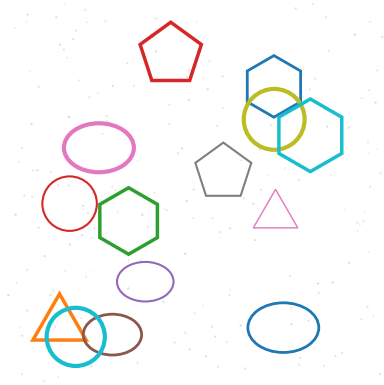[{"shape": "hexagon", "thickness": 2, "radius": 0.4, "center": [0.712, 0.776]}, {"shape": "oval", "thickness": 2, "radius": 0.46, "center": [0.736, 0.149]}, {"shape": "triangle", "thickness": 2.5, "radius": 0.4, "center": [0.155, 0.157]}, {"shape": "hexagon", "thickness": 2.5, "radius": 0.43, "center": [0.334, 0.426]}, {"shape": "circle", "thickness": 1.5, "radius": 0.35, "center": [0.181, 0.471]}, {"shape": "pentagon", "thickness": 2.5, "radius": 0.42, "center": [0.443, 0.859]}, {"shape": "oval", "thickness": 1.5, "radius": 0.37, "center": [0.377, 0.268]}, {"shape": "oval", "thickness": 2, "radius": 0.38, "center": [0.292, 0.131]}, {"shape": "triangle", "thickness": 1, "radius": 0.33, "center": [0.716, 0.441]}, {"shape": "oval", "thickness": 3, "radius": 0.45, "center": [0.257, 0.616]}, {"shape": "pentagon", "thickness": 1.5, "radius": 0.38, "center": [0.58, 0.553]}, {"shape": "circle", "thickness": 3, "radius": 0.4, "center": [0.712, 0.69]}, {"shape": "circle", "thickness": 3, "radius": 0.38, "center": [0.197, 0.125]}, {"shape": "hexagon", "thickness": 2.5, "radius": 0.47, "center": [0.806, 0.649]}]